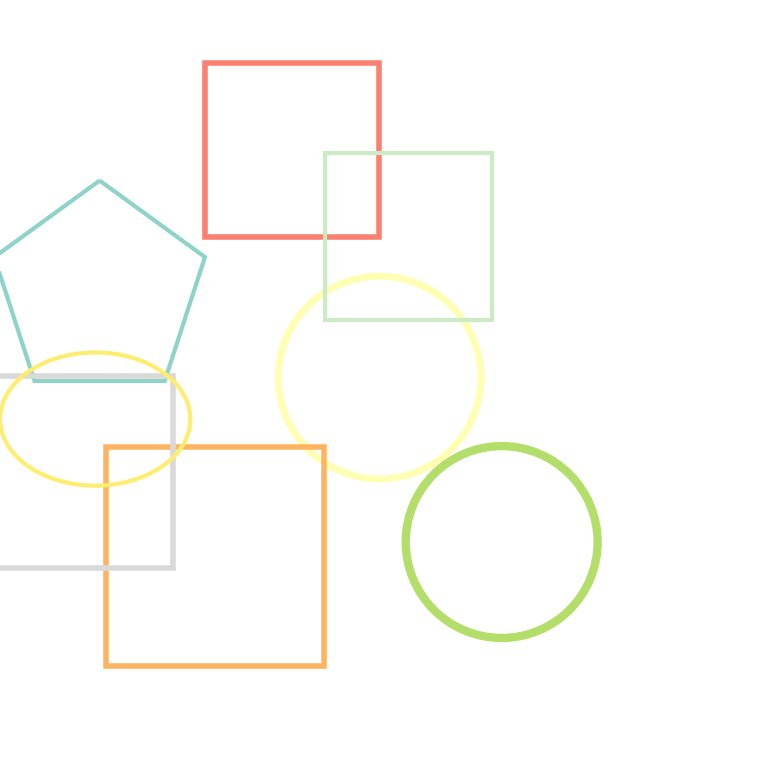[{"shape": "pentagon", "thickness": 1.5, "radius": 0.72, "center": [0.129, 0.622]}, {"shape": "circle", "thickness": 2.5, "radius": 0.66, "center": [0.493, 0.51]}, {"shape": "square", "thickness": 2, "radius": 0.57, "center": [0.379, 0.805]}, {"shape": "square", "thickness": 2, "radius": 0.71, "center": [0.28, 0.277]}, {"shape": "circle", "thickness": 3, "radius": 0.62, "center": [0.652, 0.296]}, {"shape": "square", "thickness": 2, "radius": 0.62, "center": [0.1, 0.387]}, {"shape": "square", "thickness": 1.5, "radius": 0.54, "center": [0.531, 0.693]}, {"shape": "oval", "thickness": 1.5, "radius": 0.62, "center": [0.124, 0.456]}]